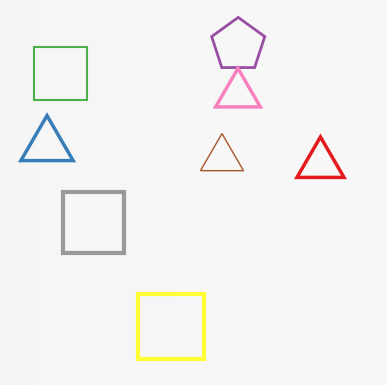[{"shape": "triangle", "thickness": 2.5, "radius": 0.35, "center": [0.827, 0.574]}, {"shape": "triangle", "thickness": 2.5, "radius": 0.39, "center": [0.121, 0.622]}, {"shape": "square", "thickness": 1.5, "radius": 0.34, "center": [0.157, 0.808]}, {"shape": "pentagon", "thickness": 2, "radius": 0.36, "center": [0.615, 0.883]}, {"shape": "square", "thickness": 3, "radius": 0.42, "center": [0.441, 0.152]}, {"shape": "triangle", "thickness": 1, "radius": 0.32, "center": [0.573, 0.589]}, {"shape": "triangle", "thickness": 2.5, "radius": 0.33, "center": [0.614, 0.756]}, {"shape": "square", "thickness": 3, "radius": 0.4, "center": [0.241, 0.423]}]